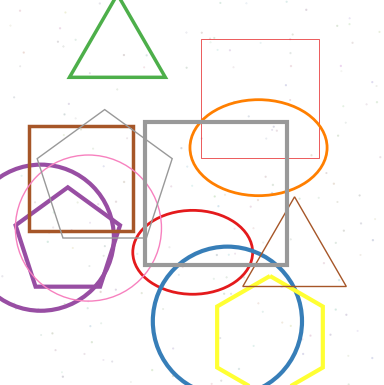[{"shape": "oval", "thickness": 2, "radius": 0.78, "center": [0.501, 0.345]}, {"shape": "square", "thickness": 0.5, "radius": 0.77, "center": [0.676, 0.744]}, {"shape": "circle", "thickness": 3, "radius": 0.97, "center": [0.591, 0.166]}, {"shape": "triangle", "thickness": 2.5, "radius": 0.72, "center": [0.305, 0.871]}, {"shape": "circle", "thickness": 3, "radius": 0.95, "center": [0.106, 0.383]}, {"shape": "pentagon", "thickness": 3, "radius": 0.71, "center": [0.176, 0.371]}, {"shape": "oval", "thickness": 2, "radius": 0.89, "center": [0.672, 0.616]}, {"shape": "hexagon", "thickness": 3, "radius": 0.79, "center": [0.701, 0.125]}, {"shape": "triangle", "thickness": 1, "radius": 0.78, "center": [0.765, 0.333]}, {"shape": "square", "thickness": 2.5, "radius": 0.68, "center": [0.211, 0.536]}, {"shape": "circle", "thickness": 1, "radius": 0.95, "center": [0.23, 0.408]}, {"shape": "square", "thickness": 3, "radius": 0.93, "center": [0.561, 0.497]}, {"shape": "pentagon", "thickness": 1, "radius": 0.92, "center": [0.272, 0.531]}]